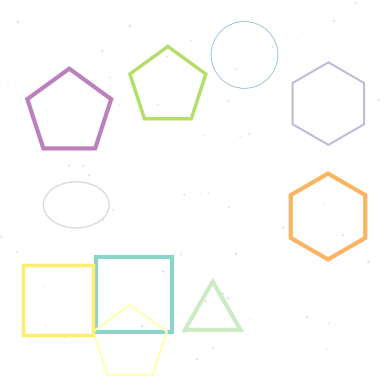[{"shape": "square", "thickness": 3, "radius": 0.49, "center": [0.348, 0.235]}, {"shape": "pentagon", "thickness": 1.5, "radius": 0.5, "center": [0.338, 0.108]}, {"shape": "hexagon", "thickness": 1.5, "radius": 0.54, "center": [0.853, 0.731]}, {"shape": "circle", "thickness": 0.5, "radius": 0.43, "center": [0.635, 0.857]}, {"shape": "hexagon", "thickness": 3, "radius": 0.56, "center": [0.852, 0.438]}, {"shape": "pentagon", "thickness": 2.5, "radius": 0.52, "center": [0.436, 0.776]}, {"shape": "oval", "thickness": 1, "radius": 0.43, "center": [0.198, 0.468]}, {"shape": "pentagon", "thickness": 3, "radius": 0.57, "center": [0.18, 0.707]}, {"shape": "triangle", "thickness": 3, "radius": 0.42, "center": [0.552, 0.185]}, {"shape": "square", "thickness": 2.5, "radius": 0.46, "center": [0.151, 0.221]}]